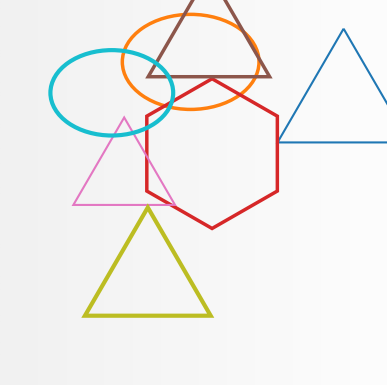[{"shape": "triangle", "thickness": 1.5, "radius": 0.98, "center": [0.887, 0.729]}, {"shape": "oval", "thickness": 2.5, "radius": 0.88, "center": [0.492, 0.839]}, {"shape": "hexagon", "thickness": 2.5, "radius": 0.97, "center": [0.547, 0.601]}, {"shape": "triangle", "thickness": 2.5, "radius": 0.9, "center": [0.539, 0.891]}, {"shape": "triangle", "thickness": 1.5, "radius": 0.76, "center": [0.32, 0.543]}, {"shape": "triangle", "thickness": 3, "radius": 0.94, "center": [0.381, 0.274]}, {"shape": "oval", "thickness": 3, "radius": 0.79, "center": [0.289, 0.759]}]